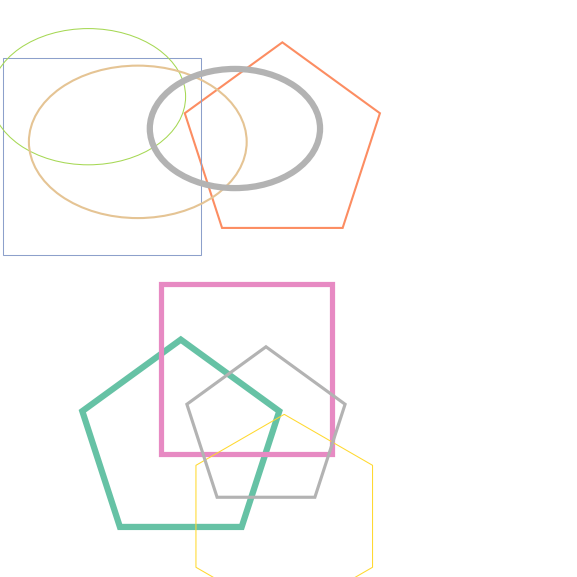[{"shape": "pentagon", "thickness": 3, "radius": 0.9, "center": [0.313, 0.232]}, {"shape": "pentagon", "thickness": 1, "radius": 0.89, "center": [0.489, 0.748]}, {"shape": "square", "thickness": 0.5, "radius": 0.86, "center": [0.176, 0.728]}, {"shape": "square", "thickness": 2.5, "radius": 0.74, "center": [0.427, 0.36]}, {"shape": "oval", "thickness": 0.5, "radius": 0.84, "center": [0.153, 0.832]}, {"shape": "hexagon", "thickness": 0.5, "radius": 0.88, "center": [0.492, 0.105]}, {"shape": "oval", "thickness": 1, "radius": 0.94, "center": [0.239, 0.753]}, {"shape": "pentagon", "thickness": 1.5, "radius": 0.72, "center": [0.461, 0.255]}, {"shape": "oval", "thickness": 3, "radius": 0.74, "center": [0.407, 0.777]}]